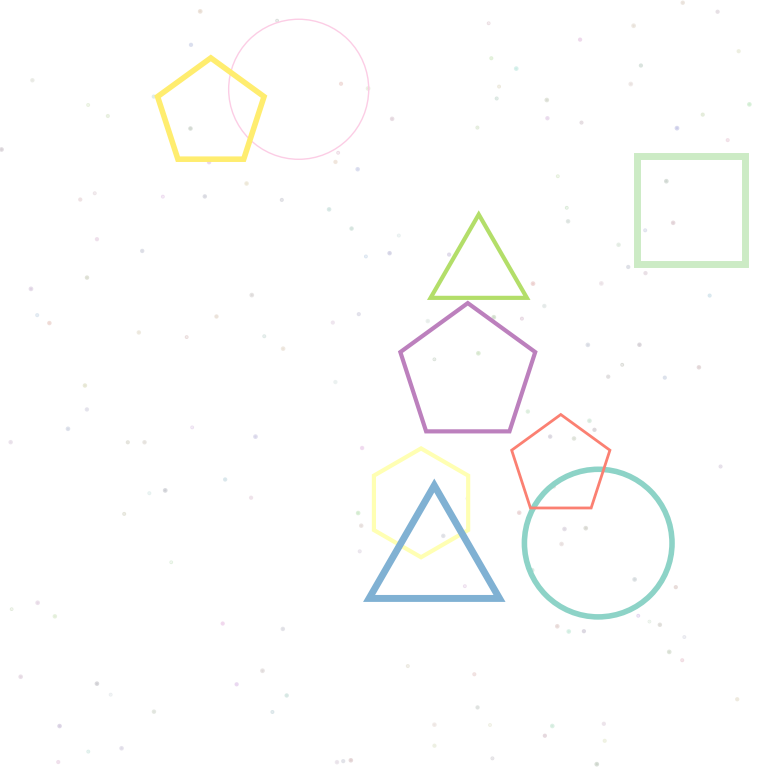[{"shape": "circle", "thickness": 2, "radius": 0.48, "center": [0.777, 0.295]}, {"shape": "hexagon", "thickness": 1.5, "radius": 0.35, "center": [0.547, 0.347]}, {"shape": "pentagon", "thickness": 1, "radius": 0.34, "center": [0.728, 0.395]}, {"shape": "triangle", "thickness": 2.5, "radius": 0.49, "center": [0.564, 0.272]}, {"shape": "triangle", "thickness": 1.5, "radius": 0.36, "center": [0.622, 0.649]}, {"shape": "circle", "thickness": 0.5, "radius": 0.45, "center": [0.388, 0.884]}, {"shape": "pentagon", "thickness": 1.5, "radius": 0.46, "center": [0.608, 0.514]}, {"shape": "square", "thickness": 2.5, "radius": 0.35, "center": [0.897, 0.727]}, {"shape": "pentagon", "thickness": 2, "radius": 0.36, "center": [0.274, 0.852]}]